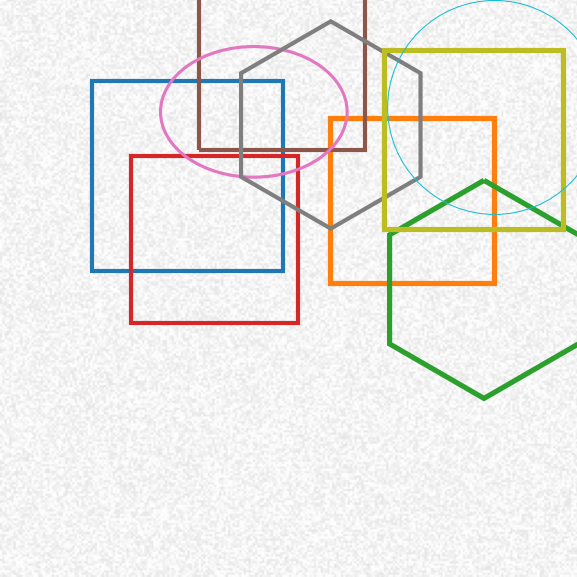[{"shape": "square", "thickness": 2, "radius": 0.82, "center": [0.324, 0.694]}, {"shape": "square", "thickness": 2.5, "radius": 0.71, "center": [0.713, 0.652]}, {"shape": "hexagon", "thickness": 2.5, "radius": 0.94, "center": [0.838, 0.498]}, {"shape": "square", "thickness": 2, "radius": 0.72, "center": [0.371, 0.585]}, {"shape": "square", "thickness": 2, "radius": 0.72, "center": [0.488, 0.883]}, {"shape": "oval", "thickness": 1.5, "radius": 0.81, "center": [0.44, 0.805]}, {"shape": "hexagon", "thickness": 2, "radius": 0.9, "center": [0.573, 0.783]}, {"shape": "square", "thickness": 2.5, "radius": 0.77, "center": [0.82, 0.758]}, {"shape": "circle", "thickness": 0.5, "radius": 0.93, "center": [0.857, 0.813]}]